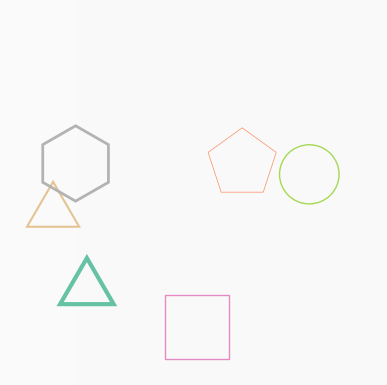[{"shape": "triangle", "thickness": 3, "radius": 0.4, "center": [0.224, 0.25]}, {"shape": "pentagon", "thickness": 0.5, "radius": 0.46, "center": [0.625, 0.576]}, {"shape": "square", "thickness": 1, "radius": 0.41, "center": [0.507, 0.15]}, {"shape": "circle", "thickness": 1, "radius": 0.38, "center": [0.798, 0.547]}, {"shape": "triangle", "thickness": 1.5, "radius": 0.39, "center": [0.137, 0.45]}, {"shape": "hexagon", "thickness": 2, "radius": 0.49, "center": [0.195, 0.575]}]